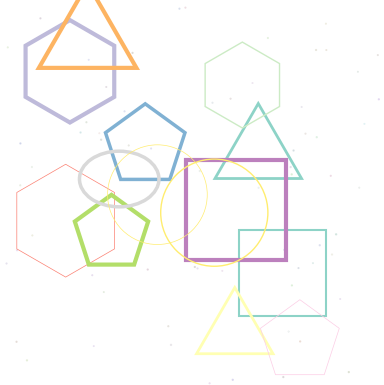[{"shape": "square", "thickness": 1.5, "radius": 0.56, "center": [0.733, 0.291]}, {"shape": "triangle", "thickness": 2, "radius": 0.65, "center": [0.671, 0.601]}, {"shape": "triangle", "thickness": 2, "radius": 0.57, "center": [0.61, 0.139]}, {"shape": "hexagon", "thickness": 3, "radius": 0.66, "center": [0.182, 0.815]}, {"shape": "hexagon", "thickness": 0.5, "radius": 0.73, "center": [0.171, 0.427]}, {"shape": "pentagon", "thickness": 2.5, "radius": 0.54, "center": [0.377, 0.622]}, {"shape": "triangle", "thickness": 3, "radius": 0.73, "center": [0.228, 0.897]}, {"shape": "pentagon", "thickness": 3, "radius": 0.5, "center": [0.29, 0.394]}, {"shape": "pentagon", "thickness": 0.5, "radius": 0.54, "center": [0.779, 0.114]}, {"shape": "oval", "thickness": 2.5, "radius": 0.52, "center": [0.31, 0.535]}, {"shape": "square", "thickness": 3, "radius": 0.65, "center": [0.613, 0.454]}, {"shape": "hexagon", "thickness": 1, "radius": 0.56, "center": [0.629, 0.779]}, {"shape": "circle", "thickness": 1, "radius": 0.7, "center": [0.557, 0.448]}, {"shape": "circle", "thickness": 0.5, "radius": 0.65, "center": [0.409, 0.494]}]